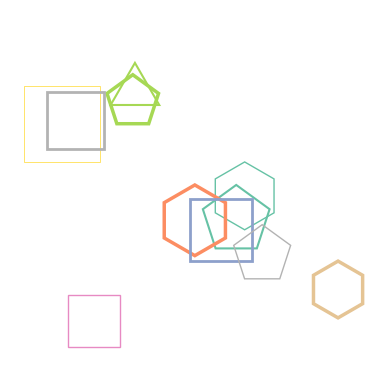[{"shape": "hexagon", "thickness": 1, "radius": 0.44, "center": [0.635, 0.491]}, {"shape": "pentagon", "thickness": 1.5, "radius": 0.46, "center": [0.614, 0.428]}, {"shape": "hexagon", "thickness": 2.5, "radius": 0.46, "center": [0.506, 0.428]}, {"shape": "square", "thickness": 2, "radius": 0.4, "center": [0.573, 0.404]}, {"shape": "square", "thickness": 1, "radius": 0.34, "center": [0.245, 0.166]}, {"shape": "pentagon", "thickness": 2.5, "radius": 0.35, "center": [0.345, 0.736]}, {"shape": "triangle", "thickness": 1.5, "radius": 0.36, "center": [0.35, 0.764]}, {"shape": "square", "thickness": 0.5, "radius": 0.49, "center": [0.161, 0.678]}, {"shape": "hexagon", "thickness": 2.5, "radius": 0.37, "center": [0.878, 0.248]}, {"shape": "square", "thickness": 2, "radius": 0.37, "center": [0.197, 0.686]}, {"shape": "pentagon", "thickness": 1, "radius": 0.39, "center": [0.681, 0.339]}]